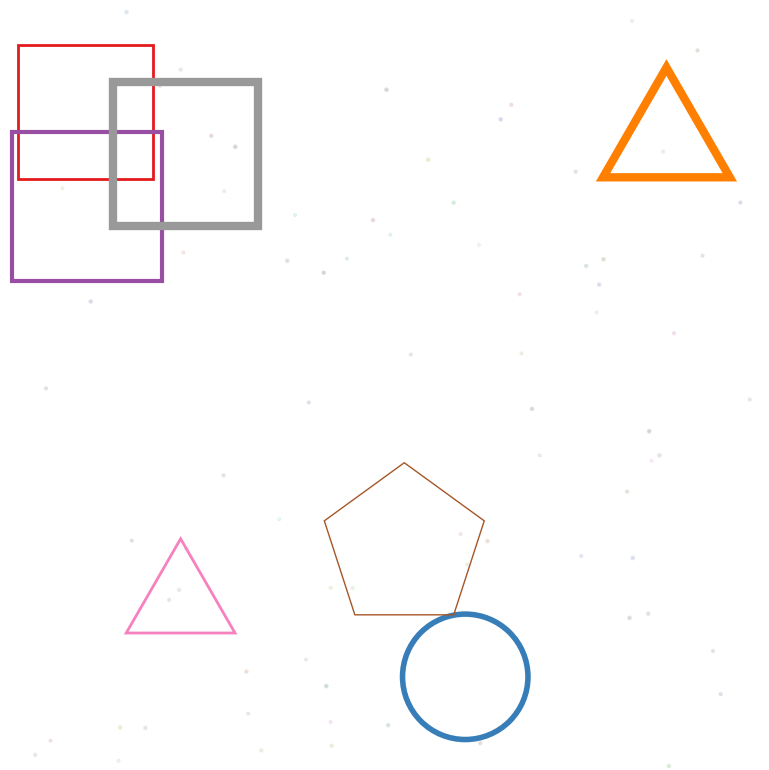[{"shape": "square", "thickness": 1, "radius": 0.44, "center": [0.111, 0.855]}, {"shape": "circle", "thickness": 2, "radius": 0.41, "center": [0.604, 0.121]}, {"shape": "square", "thickness": 1.5, "radius": 0.48, "center": [0.113, 0.732]}, {"shape": "triangle", "thickness": 3, "radius": 0.48, "center": [0.865, 0.817]}, {"shape": "pentagon", "thickness": 0.5, "radius": 0.55, "center": [0.525, 0.29]}, {"shape": "triangle", "thickness": 1, "radius": 0.41, "center": [0.235, 0.219]}, {"shape": "square", "thickness": 3, "radius": 0.47, "center": [0.241, 0.8]}]